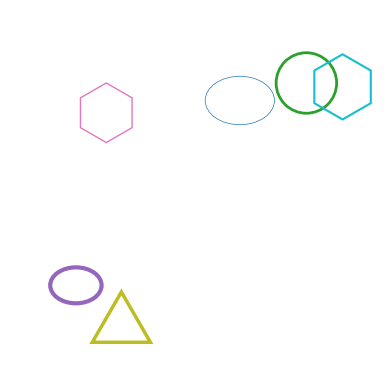[{"shape": "oval", "thickness": 0.5, "radius": 0.45, "center": [0.623, 0.739]}, {"shape": "circle", "thickness": 2, "radius": 0.39, "center": [0.796, 0.784]}, {"shape": "oval", "thickness": 3, "radius": 0.33, "center": [0.197, 0.259]}, {"shape": "hexagon", "thickness": 1, "radius": 0.39, "center": [0.276, 0.707]}, {"shape": "triangle", "thickness": 2.5, "radius": 0.44, "center": [0.315, 0.155]}, {"shape": "hexagon", "thickness": 1.5, "radius": 0.42, "center": [0.89, 0.774]}]